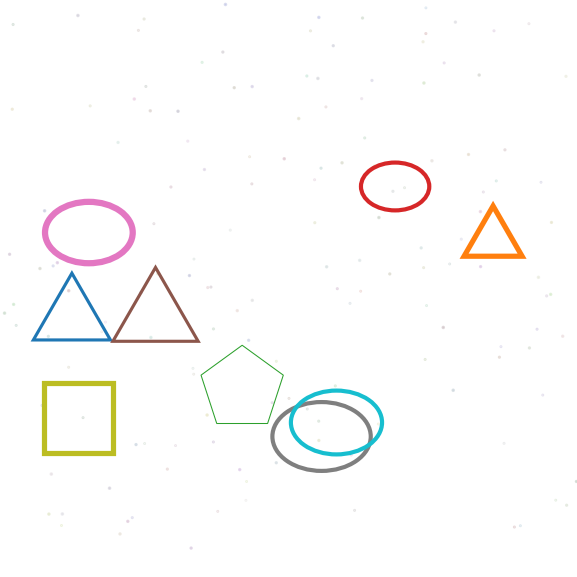[{"shape": "triangle", "thickness": 1.5, "radius": 0.39, "center": [0.124, 0.449]}, {"shape": "triangle", "thickness": 2.5, "radius": 0.29, "center": [0.854, 0.584]}, {"shape": "pentagon", "thickness": 0.5, "radius": 0.37, "center": [0.419, 0.326]}, {"shape": "oval", "thickness": 2, "radius": 0.3, "center": [0.684, 0.676]}, {"shape": "triangle", "thickness": 1.5, "radius": 0.43, "center": [0.269, 0.451]}, {"shape": "oval", "thickness": 3, "radius": 0.38, "center": [0.154, 0.596]}, {"shape": "oval", "thickness": 2, "radius": 0.43, "center": [0.557, 0.243]}, {"shape": "square", "thickness": 2.5, "radius": 0.3, "center": [0.136, 0.276]}, {"shape": "oval", "thickness": 2, "radius": 0.39, "center": [0.583, 0.268]}]